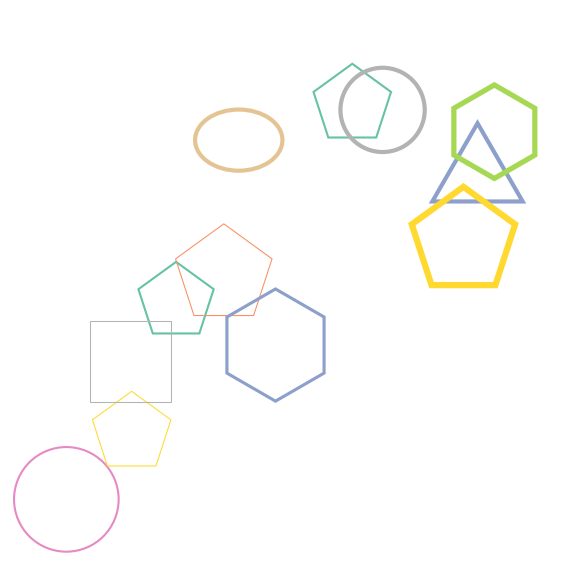[{"shape": "pentagon", "thickness": 1, "radius": 0.34, "center": [0.305, 0.477]}, {"shape": "pentagon", "thickness": 1, "radius": 0.35, "center": [0.61, 0.818]}, {"shape": "pentagon", "thickness": 0.5, "radius": 0.44, "center": [0.388, 0.524]}, {"shape": "hexagon", "thickness": 1.5, "radius": 0.49, "center": [0.477, 0.402]}, {"shape": "triangle", "thickness": 2, "radius": 0.45, "center": [0.827, 0.695]}, {"shape": "circle", "thickness": 1, "radius": 0.45, "center": [0.115, 0.134]}, {"shape": "hexagon", "thickness": 2.5, "radius": 0.4, "center": [0.856, 0.771]}, {"shape": "pentagon", "thickness": 0.5, "radius": 0.36, "center": [0.228, 0.25]}, {"shape": "pentagon", "thickness": 3, "radius": 0.47, "center": [0.803, 0.582]}, {"shape": "oval", "thickness": 2, "radius": 0.38, "center": [0.413, 0.757]}, {"shape": "circle", "thickness": 2, "radius": 0.36, "center": [0.662, 0.809]}, {"shape": "square", "thickness": 0.5, "radius": 0.35, "center": [0.227, 0.373]}]